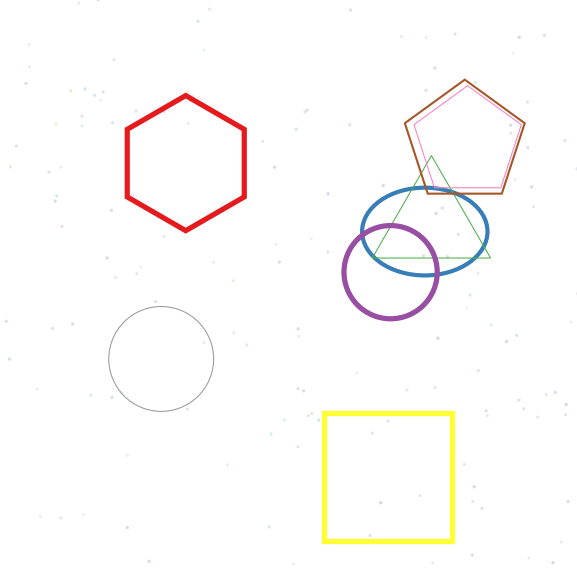[{"shape": "hexagon", "thickness": 2.5, "radius": 0.58, "center": [0.322, 0.717]}, {"shape": "oval", "thickness": 2, "radius": 0.54, "center": [0.736, 0.598]}, {"shape": "triangle", "thickness": 0.5, "radius": 0.59, "center": [0.747, 0.611]}, {"shape": "circle", "thickness": 2.5, "radius": 0.4, "center": [0.676, 0.528]}, {"shape": "square", "thickness": 2.5, "radius": 0.55, "center": [0.672, 0.172]}, {"shape": "pentagon", "thickness": 1, "radius": 0.55, "center": [0.805, 0.752]}, {"shape": "pentagon", "thickness": 0.5, "radius": 0.49, "center": [0.81, 0.753]}, {"shape": "circle", "thickness": 0.5, "radius": 0.45, "center": [0.279, 0.378]}]